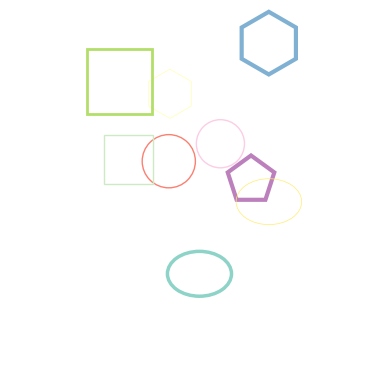[{"shape": "oval", "thickness": 2.5, "radius": 0.42, "center": [0.518, 0.289]}, {"shape": "hexagon", "thickness": 0.5, "radius": 0.32, "center": [0.441, 0.756]}, {"shape": "circle", "thickness": 1, "radius": 0.35, "center": [0.438, 0.581]}, {"shape": "hexagon", "thickness": 3, "radius": 0.41, "center": [0.698, 0.888]}, {"shape": "square", "thickness": 2, "radius": 0.42, "center": [0.311, 0.789]}, {"shape": "circle", "thickness": 1, "radius": 0.31, "center": [0.573, 0.627]}, {"shape": "pentagon", "thickness": 3, "radius": 0.32, "center": [0.652, 0.533]}, {"shape": "square", "thickness": 1, "radius": 0.32, "center": [0.333, 0.587]}, {"shape": "oval", "thickness": 0.5, "radius": 0.43, "center": [0.698, 0.476]}]